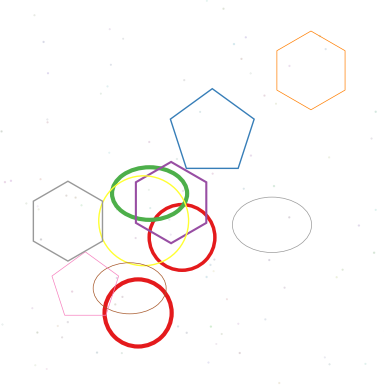[{"shape": "circle", "thickness": 2.5, "radius": 0.43, "center": [0.473, 0.383]}, {"shape": "circle", "thickness": 3, "radius": 0.44, "center": [0.359, 0.187]}, {"shape": "pentagon", "thickness": 1, "radius": 0.57, "center": [0.551, 0.655]}, {"shape": "oval", "thickness": 3, "radius": 0.49, "center": [0.389, 0.497]}, {"shape": "hexagon", "thickness": 1.5, "radius": 0.53, "center": [0.444, 0.474]}, {"shape": "hexagon", "thickness": 0.5, "radius": 0.51, "center": [0.808, 0.817]}, {"shape": "circle", "thickness": 1, "radius": 0.58, "center": [0.373, 0.427]}, {"shape": "oval", "thickness": 0.5, "radius": 0.47, "center": [0.337, 0.251]}, {"shape": "pentagon", "thickness": 0.5, "radius": 0.46, "center": [0.222, 0.255]}, {"shape": "oval", "thickness": 0.5, "radius": 0.51, "center": [0.706, 0.416]}, {"shape": "hexagon", "thickness": 1, "radius": 0.52, "center": [0.176, 0.426]}]